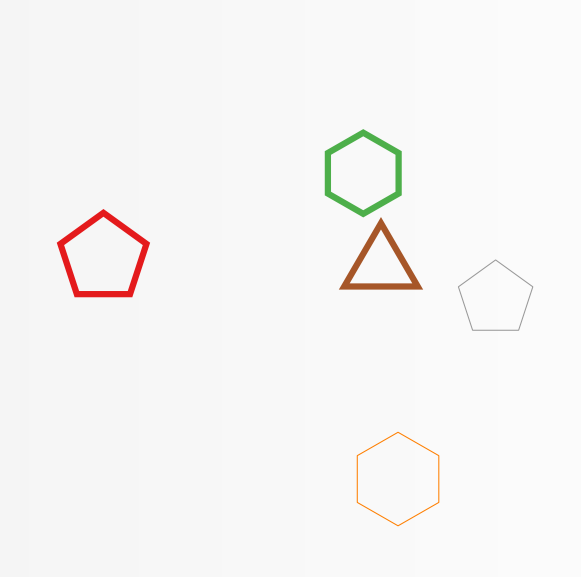[{"shape": "pentagon", "thickness": 3, "radius": 0.39, "center": [0.178, 0.553]}, {"shape": "hexagon", "thickness": 3, "radius": 0.35, "center": [0.625, 0.699]}, {"shape": "hexagon", "thickness": 0.5, "radius": 0.4, "center": [0.685, 0.17]}, {"shape": "triangle", "thickness": 3, "radius": 0.37, "center": [0.655, 0.54]}, {"shape": "pentagon", "thickness": 0.5, "radius": 0.34, "center": [0.853, 0.482]}]